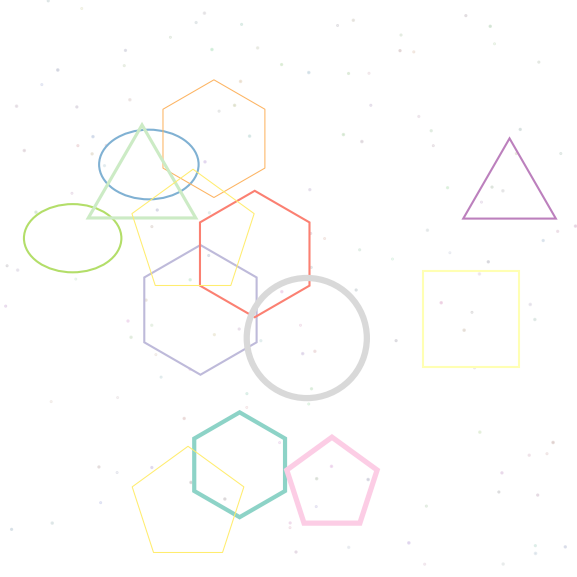[{"shape": "hexagon", "thickness": 2, "radius": 0.45, "center": [0.415, 0.194]}, {"shape": "square", "thickness": 1, "radius": 0.42, "center": [0.816, 0.447]}, {"shape": "hexagon", "thickness": 1, "radius": 0.56, "center": [0.347, 0.463]}, {"shape": "hexagon", "thickness": 1, "radius": 0.55, "center": [0.441, 0.559]}, {"shape": "oval", "thickness": 1, "radius": 0.43, "center": [0.258, 0.714]}, {"shape": "hexagon", "thickness": 0.5, "radius": 0.51, "center": [0.37, 0.759]}, {"shape": "oval", "thickness": 1, "radius": 0.42, "center": [0.126, 0.587]}, {"shape": "pentagon", "thickness": 2.5, "radius": 0.41, "center": [0.575, 0.16]}, {"shape": "circle", "thickness": 3, "radius": 0.52, "center": [0.531, 0.414]}, {"shape": "triangle", "thickness": 1, "radius": 0.46, "center": [0.882, 0.667]}, {"shape": "triangle", "thickness": 1.5, "radius": 0.54, "center": [0.246, 0.675]}, {"shape": "pentagon", "thickness": 0.5, "radius": 0.56, "center": [0.334, 0.595]}, {"shape": "pentagon", "thickness": 0.5, "radius": 0.51, "center": [0.326, 0.125]}]